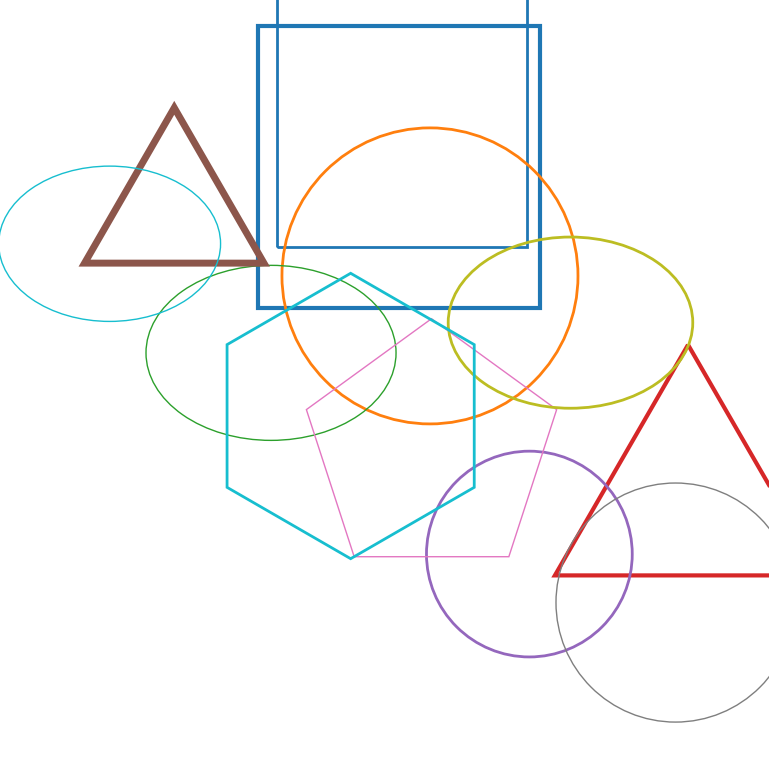[{"shape": "square", "thickness": 1, "radius": 0.81, "center": [0.522, 0.841]}, {"shape": "square", "thickness": 1.5, "radius": 0.91, "center": [0.518, 0.783]}, {"shape": "circle", "thickness": 1, "radius": 0.96, "center": [0.558, 0.642]}, {"shape": "oval", "thickness": 0.5, "radius": 0.81, "center": [0.352, 0.542]}, {"shape": "triangle", "thickness": 1.5, "radius": 1.0, "center": [0.894, 0.353]}, {"shape": "circle", "thickness": 1, "radius": 0.67, "center": [0.687, 0.28]}, {"shape": "triangle", "thickness": 2.5, "radius": 0.67, "center": [0.226, 0.726]}, {"shape": "pentagon", "thickness": 0.5, "radius": 0.85, "center": [0.56, 0.415]}, {"shape": "circle", "thickness": 0.5, "radius": 0.78, "center": [0.877, 0.217]}, {"shape": "oval", "thickness": 1, "radius": 0.79, "center": [0.741, 0.581]}, {"shape": "hexagon", "thickness": 1, "radius": 0.93, "center": [0.455, 0.46]}, {"shape": "oval", "thickness": 0.5, "radius": 0.72, "center": [0.142, 0.683]}]